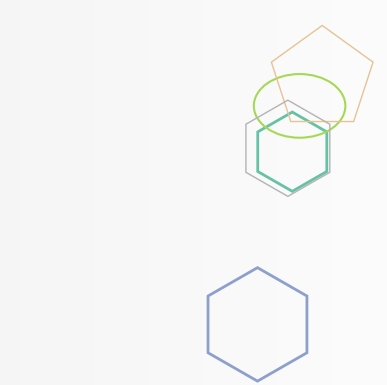[{"shape": "hexagon", "thickness": 2, "radius": 0.51, "center": [0.754, 0.606]}, {"shape": "hexagon", "thickness": 2, "radius": 0.74, "center": [0.664, 0.157]}, {"shape": "oval", "thickness": 1.5, "radius": 0.59, "center": [0.773, 0.725]}, {"shape": "pentagon", "thickness": 1, "radius": 0.69, "center": [0.832, 0.796]}, {"shape": "hexagon", "thickness": 1, "radius": 0.62, "center": [0.743, 0.615]}]